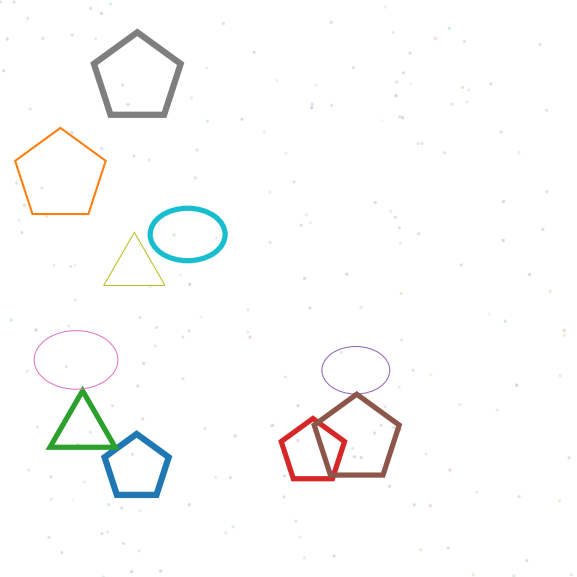[{"shape": "pentagon", "thickness": 3, "radius": 0.29, "center": [0.237, 0.189]}, {"shape": "pentagon", "thickness": 1, "radius": 0.41, "center": [0.105, 0.695]}, {"shape": "triangle", "thickness": 2.5, "radius": 0.33, "center": [0.143, 0.257]}, {"shape": "pentagon", "thickness": 2.5, "radius": 0.29, "center": [0.542, 0.217]}, {"shape": "oval", "thickness": 0.5, "radius": 0.29, "center": [0.616, 0.358]}, {"shape": "pentagon", "thickness": 2.5, "radius": 0.39, "center": [0.618, 0.239]}, {"shape": "oval", "thickness": 0.5, "radius": 0.36, "center": [0.132, 0.376]}, {"shape": "pentagon", "thickness": 3, "radius": 0.39, "center": [0.238, 0.864]}, {"shape": "triangle", "thickness": 0.5, "radius": 0.31, "center": [0.233, 0.536]}, {"shape": "oval", "thickness": 2.5, "radius": 0.32, "center": [0.325, 0.593]}]